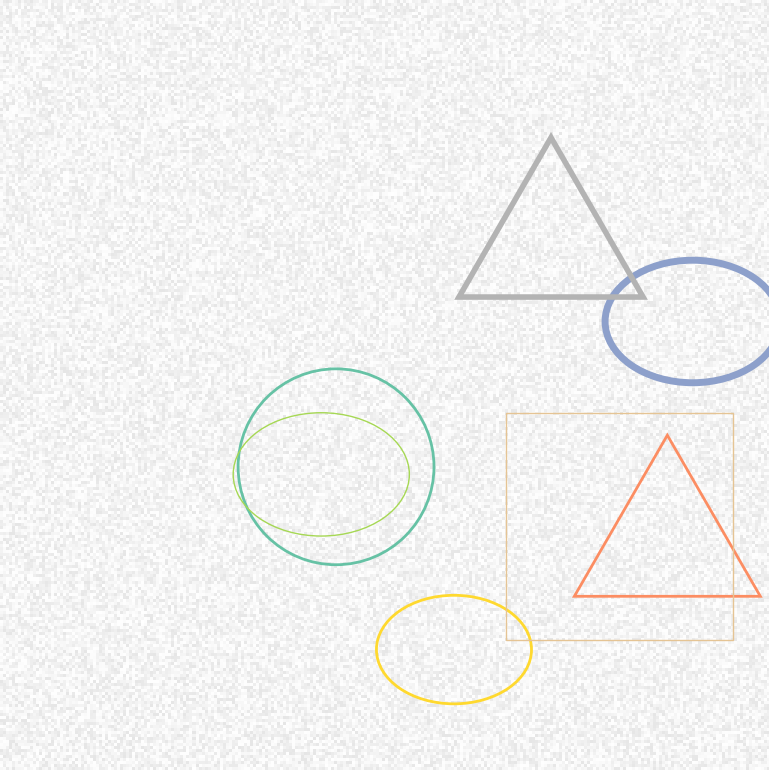[{"shape": "circle", "thickness": 1, "radius": 0.64, "center": [0.436, 0.394]}, {"shape": "triangle", "thickness": 1, "radius": 0.7, "center": [0.867, 0.295]}, {"shape": "oval", "thickness": 2.5, "radius": 0.57, "center": [0.899, 0.582]}, {"shape": "oval", "thickness": 0.5, "radius": 0.57, "center": [0.417, 0.384]}, {"shape": "oval", "thickness": 1, "radius": 0.5, "center": [0.59, 0.156]}, {"shape": "square", "thickness": 0.5, "radius": 0.74, "center": [0.804, 0.316]}, {"shape": "triangle", "thickness": 2, "radius": 0.69, "center": [0.716, 0.683]}]